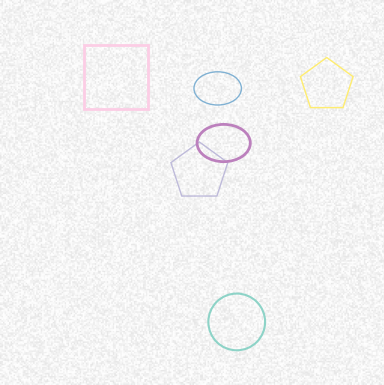[{"shape": "circle", "thickness": 1.5, "radius": 0.37, "center": [0.615, 0.164]}, {"shape": "pentagon", "thickness": 1, "radius": 0.39, "center": [0.518, 0.554]}, {"shape": "oval", "thickness": 1, "radius": 0.31, "center": [0.565, 0.77]}, {"shape": "square", "thickness": 2, "radius": 0.42, "center": [0.301, 0.799]}, {"shape": "oval", "thickness": 2, "radius": 0.35, "center": [0.581, 0.629]}, {"shape": "pentagon", "thickness": 1, "radius": 0.36, "center": [0.849, 0.779]}]